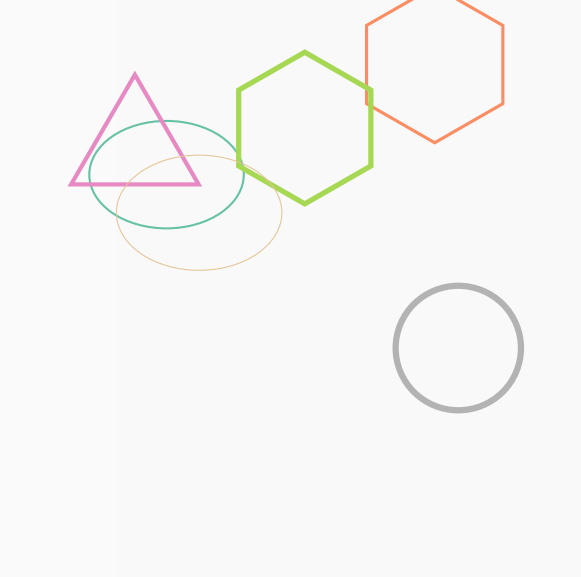[{"shape": "oval", "thickness": 1, "radius": 0.66, "center": [0.286, 0.697]}, {"shape": "hexagon", "thickness": 1.5, "radius": 0.68, "center": [0.748, 0.887]}, {"shape": "triangle", "thickness": 2, "radius": 0.63, "center": [0.232, 0.743]}, {"shape": "hexagon", "thickness": 2.5, "radius": 0.66, "center": [0.524, 0.777]}, {"shape": "oval", "thickness": 0.5, "radius": 0.71, "center": [0.343, 0.631]}, {"shape": "circle", "thickness": 3, "radius": 0.54, "center": [0.788, 0.396]}]